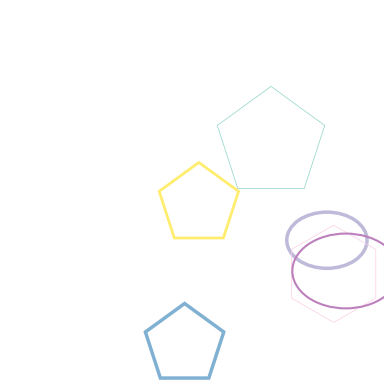[{"shape": "pentagon", "thickness": 0.5, "radius": 0.73, "center": [0.704, 0.629]}, {"shape": "oval", "thickness": 2.5, "radius": 0.52, "center": [0.849, 0.376]}, {"shape": "pentagon", "thickness": 2.5, "radius": 0.54, "center": [0.479, 0.105]}, {"shape": "hexagon", "thickness": 0.5, "radius": 0.63, "center": [0.867, 0.289]}, {"shape": "oval", "thickness": 1.5, "radius": 0.69, "center": [0.898, 0.296]}, {"shape": "pentagon", "thickness": 2, "radius": 0.54, "center": [0.517, 0.47]}]